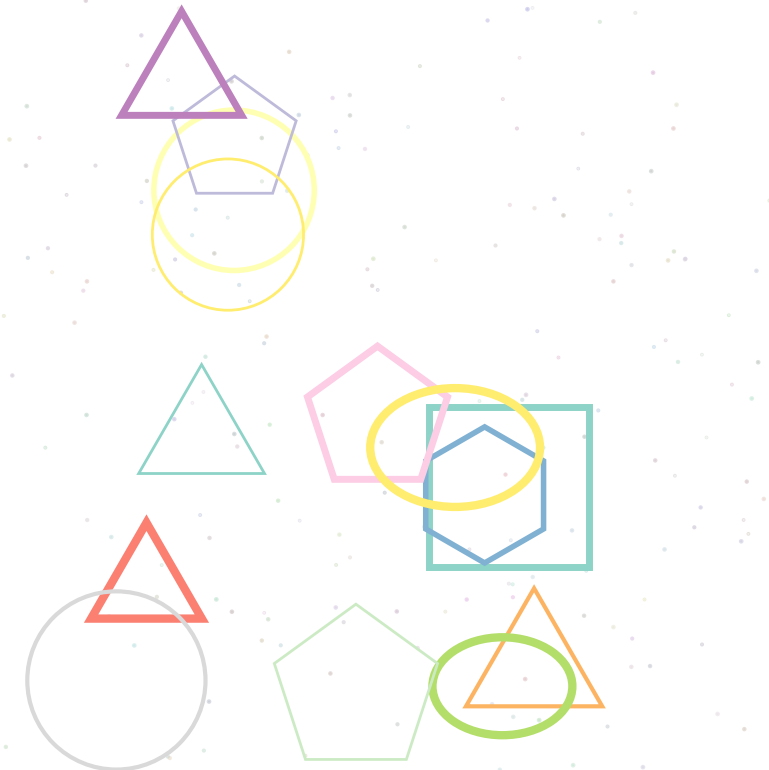[{"shape": "triangle", "thickness": 1, "radius": 0.47, "center": [0.262, 0.432]}, {"shape": "square", "thickness": 2.5, "radius": 0.52, "center": [0.662, 0.367]}, {"shape": "circle", "thickness": 2, "radius": 0.52, "center": [0.304, 0.753]}, {"shape": "pentagon", "thickness": 1, "radius": 0.42, "center": [0.305, 0.817]}, {"shape": "triangle", "thickness": 3, "radius": 0.42, "center": [0.19, 0.238]}, {"shape": "hexagon", "thickness": 2, "radius": 0.44, "center": [0.629, 0.357]}, {"shape": "triangle", "thickness": 1.5, "radius": 0.51, "center": [0.694, 0.134]}, {"shape": "oval", "thickness": 3, "radius": 0.45, "center": [0.652, 0.109]}, {"shape": "pentagon", "thickness": 2.5, "radius": 0.48, "center": [0.49, 0.455]}, {"shape": "circle", "thickness": 1.5, "radius": 0.58, "center": [0.151, 0.116]}, {"shape": "triangle", "thickness": 2.5, "radius": 0.45, "center": [0.236, 0.895]}, {"shape": "pentagon", "thickness": 1, "radius": 0.56, "center": [0.462, 0.104]}, {"shape": "circle", "thickness": 1, "radius": 0.49, "center": [0.296, 0.695]}, {"shape": "oval", "thickness": 3, "radius": 0.55, "center": [0.591, 0.419]}]